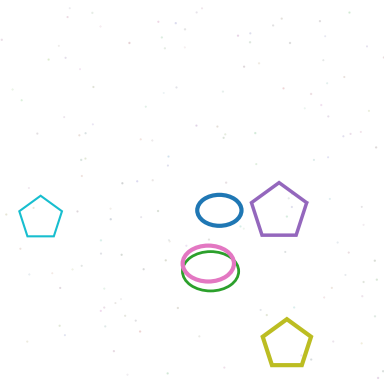[{"shape": "oval", "thickness": 3, "radius": 0.29, "center": [0.57, 0.454]}, {"shape": "oval", "thickness": 2, "radius": 0.36, "center": [0.547, 0.295]}, {"shape": "pentagon", "thickness": 2.5, "radius": 0.38, "center": [0.725, 0.45]}, {"shape": "oval", "thickness": 3, "radius": 0.33, "center": [0.541, 0.315]}, {"shape": "pentagon", "thickness": 3, "radius": 0.33, "center": [0.745, 0.105]}, {"shape": "pentagon", "thickness": 1.5, "radius": 0.29, "center": [0.106, 0.433]}]